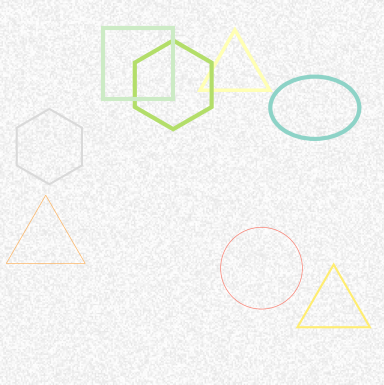[{"shape": "oval", "thickness": 3, "radius": 0.58, "center": [0.818, 0.72]}, {"shape": "triangle", "thickness": 2.5, "radius": 0.52, "center": [0.61, 0.818]}, {"shape": "circle", "thickness": 0.5, "radius": 0.53, "center": [0.679, 0.303]}, {"shape": "triangle", "thickness": 0.5, "radius": 0.59, "center": [0.119, 0.375]}, {"shape": "hexagon", "thickness": 3, "radius": 0.58, "center": [0.45, 0.78]}, {"shape": "hexagon", "thickness": 1.5, "radius": 0.49, "center": [0.128, 0.619]}, {"shape": "square", "thickness": 3, "radius": 0.46, "center": [0.359, 0.835]}, {"shape": "triangle", "thickness": 1.5, "radius": 0.54, "center": [0.867, 0.204]}]